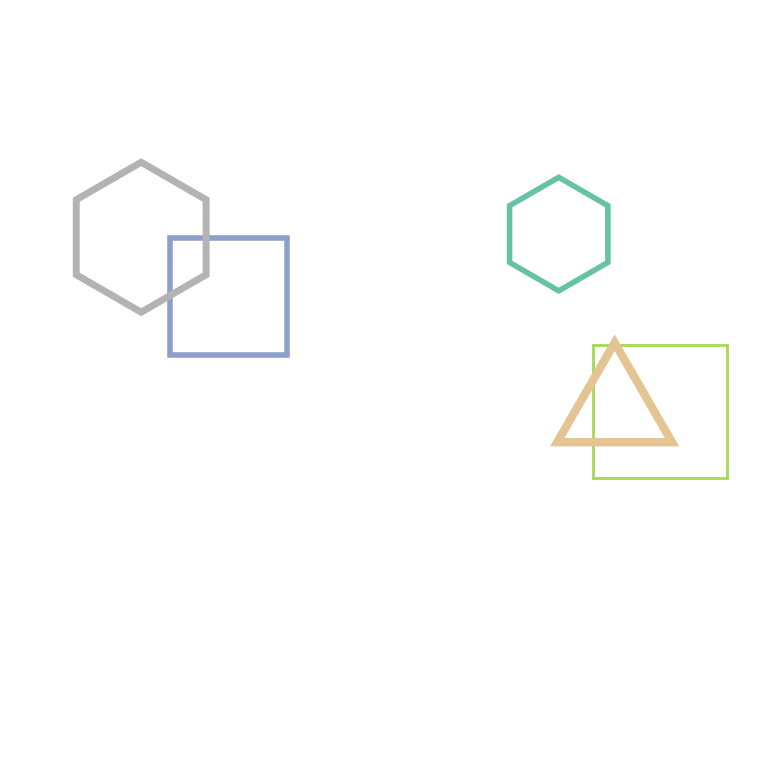[{"shape": "hexagon", "thickness": 2, "radius": 0.37, "center": [0.726, 0.696]}, {"shape": "square", "thickness": 2, "radius": 0.38, "center": [0.297, 0.615]}, {"shape": "square", "thickness": 1, "radius": 0.43, "center": [0.857, 0.466]}, {"shape": "triangle", "thickness": 3, "radius": 0.43, "center": [0.798, 0.469]}, {"shape": "hexagon", "thickness": 2.5, "radius": 0.49, "center": [0.183, 0.692]}]